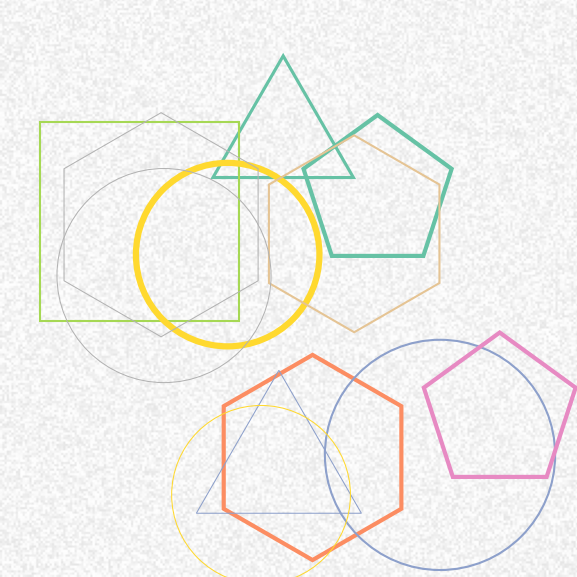[{"shape": "triangle", "thickness": 1.5, "radius": 0.7, "center": [0.49, 0.762]}, {"shape": "pentagon", "thickness": 2, "radius": 0.67, "center": [0.654, 0.665]}, {"shape": "hexagon", "thickness": 2, "radius": 0.89, "center": [0.541, 0.207]}, {"shape": "triangle", "thickness": 0.5, "radius": 0.82, "center": [0.483, 0.193]}, {"shape": "circle", "thickness": 1, "radius": 1.0, "center": [0.762, 0.211]}, {"shape": "pentagon", "thickness": 2, "radius": 0.69, "center": [0.865, 0.285]}, {"shape": "square", "thickness": 1, "radius": 0.86, "center": [0.241, 0.615]}, {"shape": "circle", "thickness": 0.5, "radius": 0.77, "center": [0.452, 0.142]}, {"shape": "circle", "thickness": 3, "radius": 0.79, "center": [0.394, 0.558]}, {"shape": "hexagon", "thickness": 1, "radius": 0.85, "center": [0.613, 0.594]}, {"shape": "circle", "thickness": 0.5, "radius": 0.93, "center": [0.284, 0.522]}, {"shape": "hexagon", "thickness": 0.5, "radius": 0.97, "center": [0.279, 0.61]}]